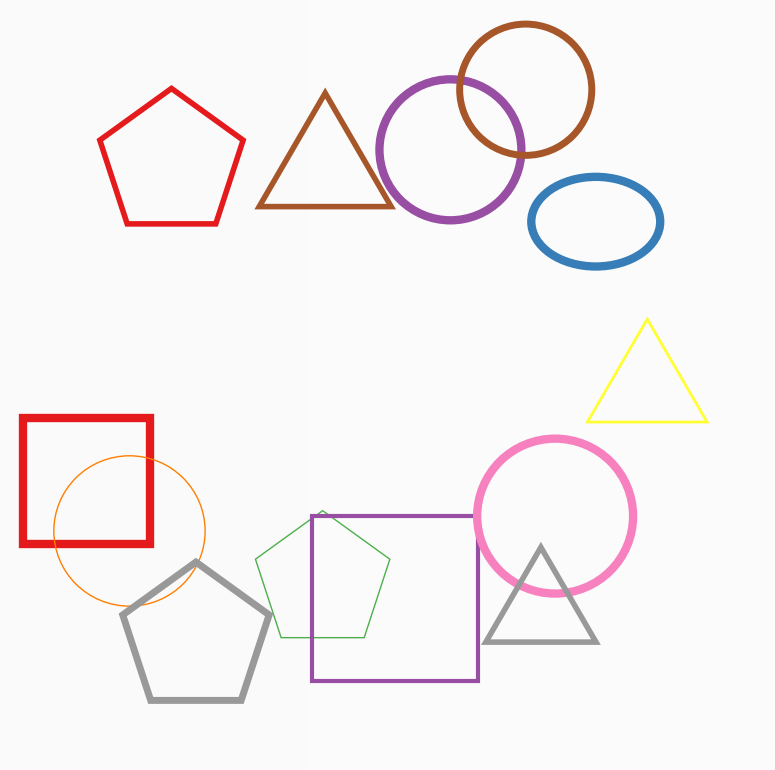[{"shape": "square", "thickness": 3, "radius": 0.41, "center": [0.111, 0.375]}, {"shape": "pentagon", "thickness": 2, "radius": 0.49, "center": [0.221, 0.788]}, {"shape": "oval", "thickness": 3, "radius": 0.42, "center": [0.769, 0.712]}, {"shape": "pentagon", "thickness": 0.5, "radius": 0.46, "center": [0.416, 0.246]}, {"shape": "circle", "thickness": 3, "radius": 0.46, "center": [0.581, 0.805]}, {"shape": "square", "thickness": 1.5, "radius": 0.54, "center": [0.51, 0.222]}, {"shape": "circle", "thickness": 0.5, "radius": 0.49, "center": [0.167, 0.31]}, {"shape": "triangle", "thickness": 1, "radius": 0.45, "center": [0.835, 0.496]}, {"shape": "circle", "thickness": 2.5, "radius": 0.43, "center": [0.678, 0.883]}, {"shape": "triangle", "thickness": 2, "radius": 0.49, "center": [0.42, 0.781]}, {"shape": "circle", "thickness": 3, "radius": 0.5, "center": [0.716, 0.33]}, {"shape": "triangle", "thickness": 2, "radius": 0.41, "center": [0.698, 0.207]}, {"shape": "pentagon", "thickness": 2.5, "radius": 0.5, "center": [0.253, 0.171]}]